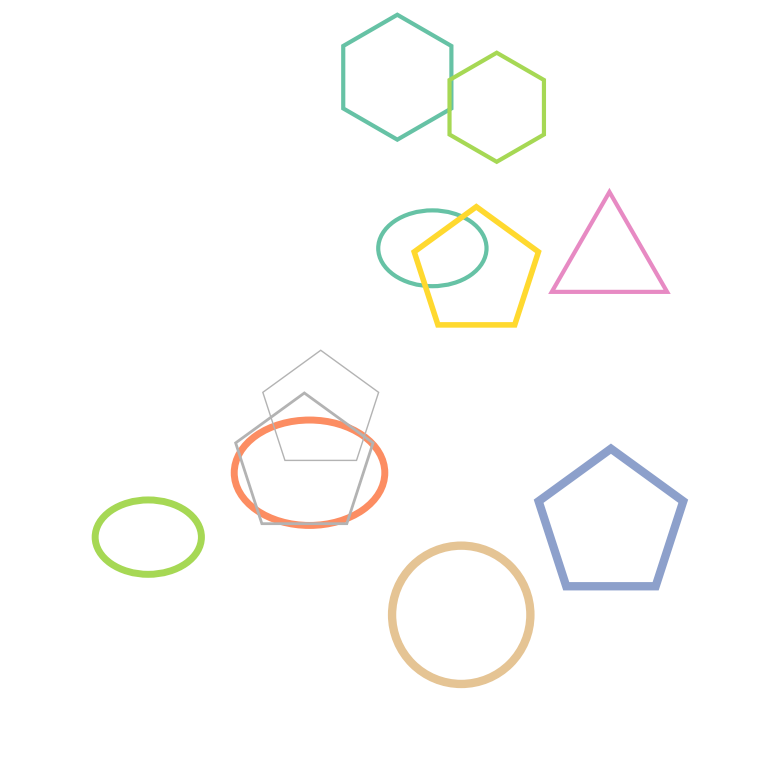[{"shape": "oval", "thickness": 1.5, "radius": 0.35, "center": [0.562, 0.678]}, {"shape": "hexagon", "thickness": 1.5, "radius": 0.41, "center": [0.516, 0.9]}, {"shape": "oval", "thickness": 2.5, "radius": 0.49, "center": [0.402, 0.386]}, {"shape": "pentagon", "thickness": 3, "radius": 0.49, "center": [0.793, 0.319]}, {"shape": "triangle", "thickness": 1.5, "radius": 0.43, "center": [0.791, 0.664]}, {"shape": "oval", "thickness": 2.5, "radius": 0.34, "center": [0.193, 0.302]}, {"shape": "hexagon", "thickness": 1.5, "radius": 0.35, "center": [0.645, 0.861]}, {"shape": "pentagon", "thickness": 2, "radius": 0.42, "center": [0.619, 0.647]}, {"shape": "circle", "thickness": 3, "radius": 0.45, "center": [0.599, 0.202]}, {"shape": "pentagon", "thickness": 0.5, "radius": 0.4, "center": [0.417, 0.466]}, {"shape": "pentagon", "thickness": 1, "radius": 0.47, "center": [0.395, 0.396]}]